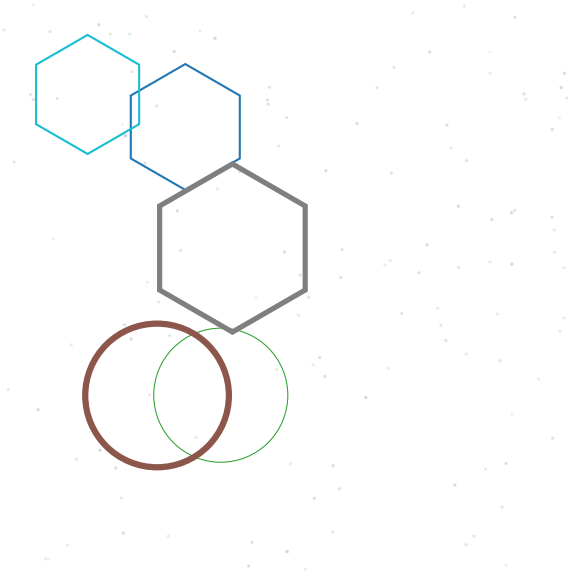[{"shape": "hexagon", "thickness": 1, "radius": 0.54, "center": [0.321, 0.779]}, {"shape": "circle", "thickness": 0.5, "radius": 0.58, "center": [0.382, 0.315]}, {"shape": "circle", "thickness": 3, "radius": 0.62, "center": [0.272, 0.314]}, {"shape": "hexagon", "thickness": 2.5, "radius": 0.73, "center": [0.402, 0.57]}, {"shape": "hexagon", "thickness": 1, "radius": 0.52, "center": [0.152, 0.836]}]